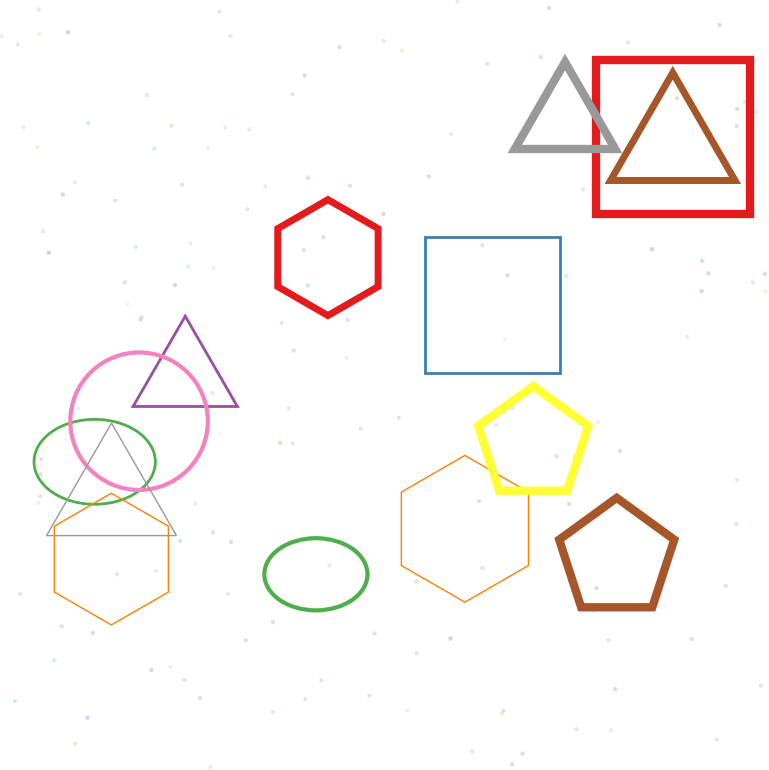[{"shape": "square", "thickness": 3, "radius": 0.5, "center": [0.874, 0.822]}, {"shape": "hexagon", "thickness": 2.5, "radius": 0.38, "center": [0.426, 0.665]}, {"shape": "square", "thickness": 1, "radius": 0.44, "center": [0.64, 0.604]}, {"shape": "oval", "thickness": 1.5, "radius": 0.33, "center": [0.41, 0.254]}, {"shape": "oval", "thickness": 1, "radius": 0.39, "center": [0.123, 0.4]}, {"shape": "triangle", "thickness": 1, "radius": 0.39, "center": [0.241, 0.511]}, {"shape": "hexagon", "thickness": 0.5, "radius": 0.48, "center": [0.604, 0.313]}, {"shape": "hexagon", "thickness": 0.5, "radius": 0.43, "center": [0.145, 0.274]}, {"shape": "pentagon", "thickness": 3, "radius": 0.38, "center": [0.692, 0.423]}, {"shape": "triangle", "thickness": 2.5, "radius": 0.47, "center": [0.874, 0.812]}, {"shape": "pentagon", "thickness": 3, "radius": 0.39, "center": [0.801, 0.275]}, {"shape": "circle", "thickness": 1.5, "radius": 0.45, "center": [0.181, 0.453]}, {"shape": "triangle", "thickness": 3, "radius": 0.38, "center": [0.734, 0.844]}, {"shape": "triangle", "thickness": 0.5, "radius": 0.49, "center": [0.145, 0.353]}]